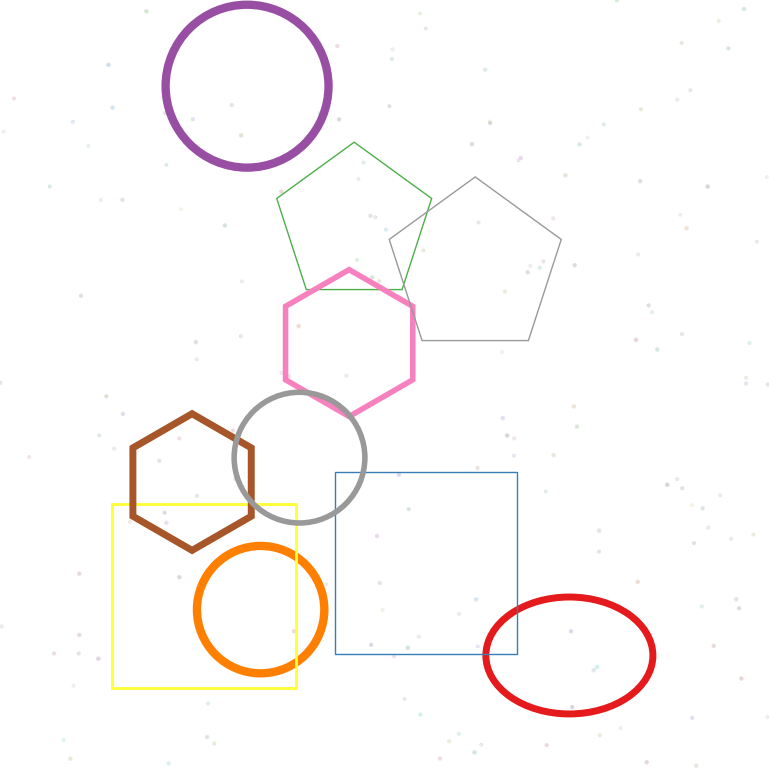[{"shape": "oval", "thickness": 2.5, "radius": 0.54, "center": [0.739, 0.149]}, {"shape": "square", "thickness": 0.5, "radius": 0.59, "center": [0.553, 0.269]}, {"shape": "pentagon", "thickness": 0.5, "radius": 0.53, "center": [0.46, 0.71]}, {"shape": "circle", "thickness": 3, "radius": 0.53, "center": [0.321, 0.888]}, {"shape": "circle", "thickness": 3, "radius": 0.41, "center": [0.338, 0.208]}, {"shape": "square", "thickness": 1, "radius": 0.6, "center": [0.265, 0.226]}, {"shape": "hexagon", "thickness": 2.5, "radius": 0.44, "center": [0.249, 0.374]}, {"shape": "hexagon", "thickness": 2, "radius": 0.48, "center": [0.453, 0.554]}, {"shape": "circle", "thickness": 2, "radius": 0.42, "center": [0.389, 0.406]}, {"shape": "pentagon", "thickness": 0.5, "radius": 0.59, "center": [0.617, 0.653]}]